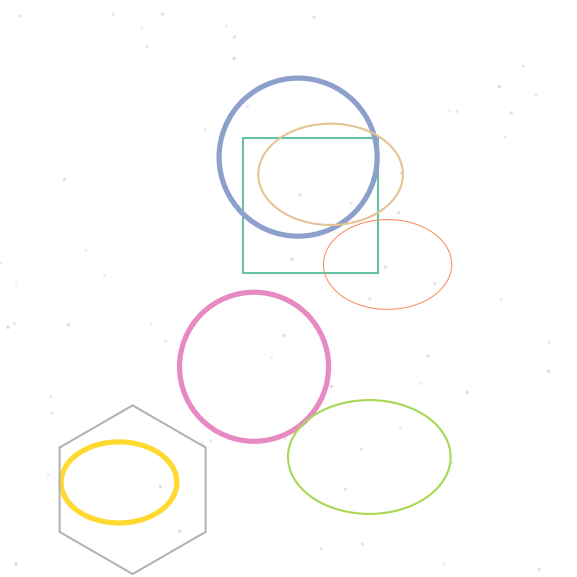[{"shape": "square", "thickness": 1, "radius": 0.58, "center": [0.538, 0.643]}, {"shape": "oval", "thickness": 0.5, "radius": 0.56, "center": [0.671, 0.541]}, {"shape": "circle", "thickness": 2.5, "radius": 0.68, "center": [0.516, 0.727]}, {"shape": "circle", "thickness": 2.5, "radius": 0.65, "center": [0.44, 0.364]}, {"shape": "oval", "thickness": 1, "radius": 0.7, "center": [0.639, 0.208]}, {"shape": "oval", "thickness": 2.5, "radius": 0.5, "center": [0.206, 0.164]}, {"shape": "oval", "thickness": 1, "radius": 0.63, "center": [0.573, 0.697]}, {"shape": "hexagon", "thickness": 1, "radius": 0.73, "center": [0.23, 0.151]}]